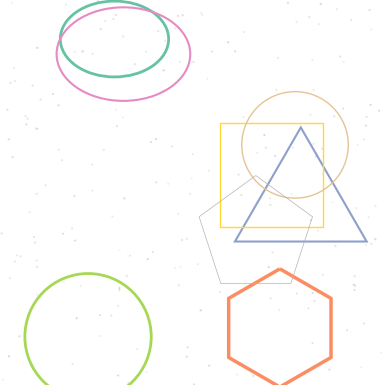[{"shape": "oval", "thickness": 2, "radius": 0.7, "center": [0.297, 0.899]}, {"shape": "hexagon", "thickness": 2.5, "radius": 0.77, "center": [0.727, 0.148]}, {"shape": "triangle", "thickness": 1.5, "radius": 0.99, "center": [0.781, 0.471]}, {"shape": "oval", "thickness": 1.5, "radius": 0.87, "center": [0.321, 0.859]}, {"shape": "circle", "thickness": 2, "radius": 0.82, "center": [0.229, 0.125]}, {"shape": "square", "thickness": 1, "radius": 0.67, "center": [0.705, 0.546]}, {"shape": "circle", "thickness": 1, "radius": 0.69, "center": [0.766, 0.624]}, {"shape": "pentagon", "thickness": 0.5, "radius": 0.77, "center": [0.664, 0.389]}]